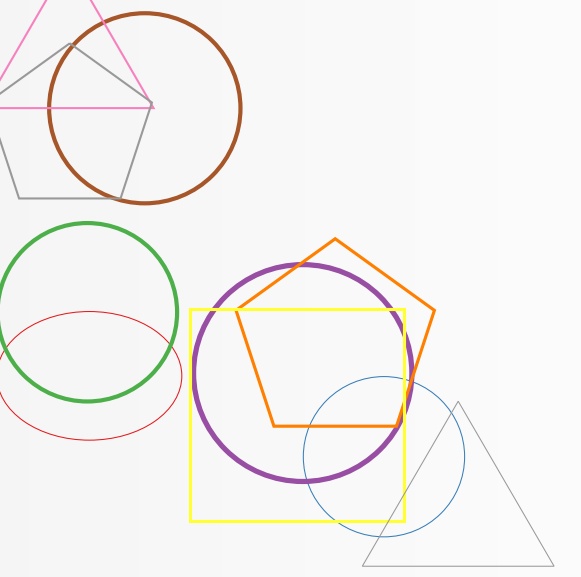[{"shape": "oval", "thickness": 0.5, "radius": 0.8, "center": [0.154, 0.348]}, {"shape": "circle", "thickness": 0.5, "radius": 0.69, "center": [0.661, 0.208]}, {"shape": "circle", "thickness": 2, "radius": 0.77, "center": [0.15, 0.458]}, {"shape": "circle", "thickness": 2.5, "radius": 0.94, "center": [0.521, 0.353]}, {"shape": "pentagon", "thickness": 1.5, "radius": 0.9, "center": [0.577, 0.406]}, {"shape": "square", "thickness": 1.5, "radius": 0.92, "center": [0.51, 0.281]}, {"shape": "circle", "thickness": 2, "radius": 0.82, "center": [0.249, 0.812]}, {"shape": "triangle", "thickness": 1, "radius": 0.84, "center": [0.118, 0.896]}, {"shape": "triangle", "thickness": 0.5, "radius": 0.95, "center": [0.788, 0.114]}, {"shape": "pentagon", "thickness": 1, "radius": 0.74, "center": [0.12, 0.776]}]